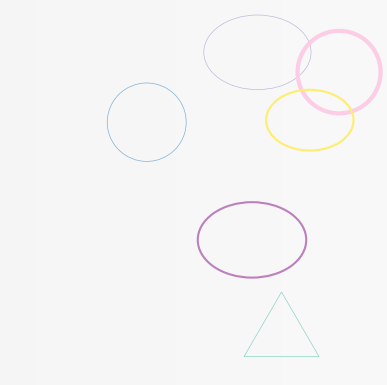[{"shape": "triangle", "thickness": 0.5, "radius": 0.56, "center": [0.727, 0.13]}, {"shape": "oval", "thickness": 0.5, "radius": 0.69, "center": [0.664, 0.864]}, {"shape": "circle", "thickness": 0.5, "radius": 0.51, "center": [0.379, 0.683]}, {"shape": "circle", "thickness": 3, "radius": 0.54, "center": [0.875, 0.813]}, {"shape": "oval", "thickness": 1.5, "radius": 0.7, "center": [0.65, 0.377]}, {"shape": "oval", "thickness": 1.5, "radius": 0.56, "center": [0.799, 0.688]}]